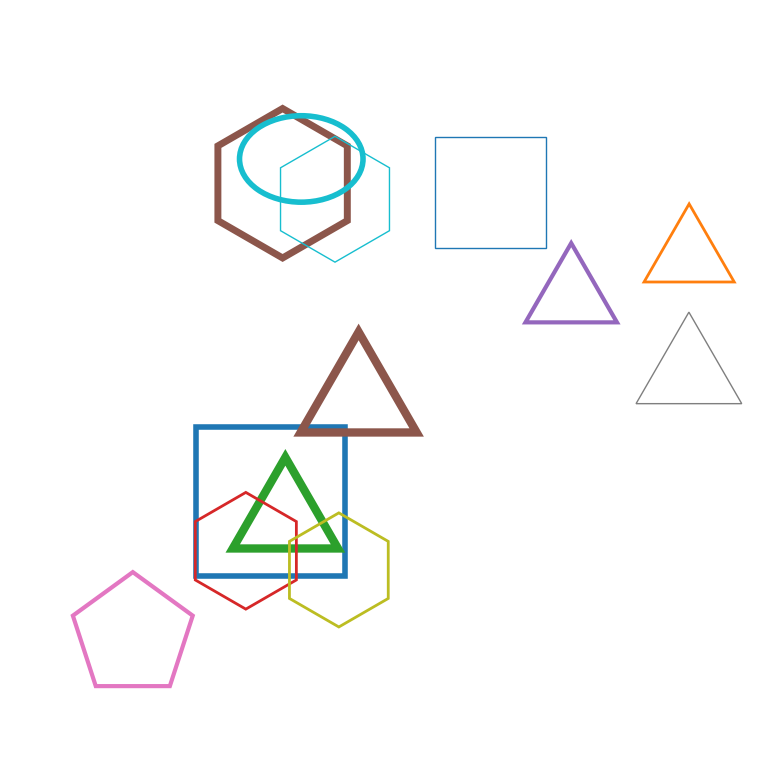[{"shape": "square", "thickness": 2, "radius": 0.48, "center": [0.351, 0.348]}, {"shape": "square", "thickness": 0.5, "radius": 0.36, "center": [0.637, 0.75]}, {"shape": "triangle", "thickness": 1, "radius": 0.34, "center": [0.895, 0.668]}, {"shape": "triangle", "thickness": 3, "radius": 0.39, "center": [0.371, 0.327]}, {"shape": "hexagon", "thickness": 1, "radius": 0.38, "center": [0.319, 0.285]}, {"shape": "triangle", "thickness": 1.5, "radius": 0.34, "center": [0.742, 0.616]}, {"shape": "hexagon", "thickness": 2.5, "radius": 0.49, "center": [0.367, 0.762]}, {"shape": "triangle", "thickness": 3, "radius": 0.44, "center": [0.466, 0.482]}, {"shape": "pentagon", "thickness": 1.5, "radius": 0.41, "center": [0.172, 0.175]}, {"shape": "triangle", "thickness": 0.5, "radius": 0.4, "center": [0.895, 0.515]}, {"shape": "hexagon", "thickness": 1, "radius": 0.37, "center": [0.44, 0.26]}, {"shape": "hexagon", "thickness": 0.5, "radius": 0.41, "center": [0.435, 0.741]}, {"shape": "oval", "thickness": 2, "radius": 0.4, "center": [0.391, 0.794]}]